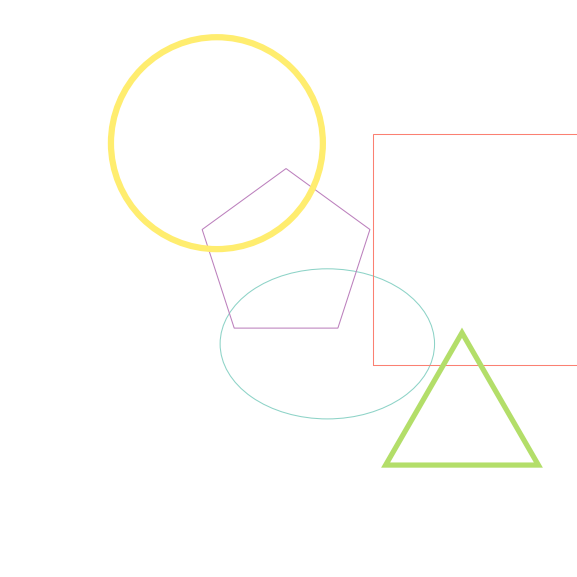[{"shape": "oval", "thickness": 0.5, "radius": 0.93, "center": [0.567, 0.404]}, {"shape": "square", "thickness": 0.5, "radius": 1.0, "center": [0.845, 0.567]}, {"shape": "triangle", "thickness": 2.5, "radius": 0.76, "center": [0.8, 0.27]}, {"shape": "pentagon", "thickness": 0.5, "radius": 0.76, "center": [0.495, 0.555]}, {"shape": "circle", "thickness": 3, "radius": 0.92, "center": [0.376, 0.751]}]